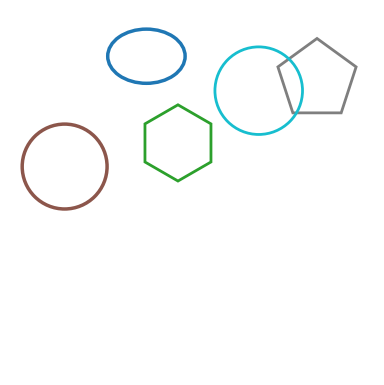[{"shape": "oval", "thickness": 2.5, "radius": 0.5, "center": [0.38, 0.854]}, {"shape": "hexagon", "thickness": 2, "radius": 0.49, "center": [0.462, 0.629]}, {"shape": "circle", "thickness": 2.5, "radius": 0.55, "center": [0.168, 0.567]}, {"shape": "pentagon", "thickness": 2, "radius": 0.53, "center": [0.823, 0.793]}, {"shape": "circle", "thickness": 2, "radius": 0.57, "center": [0.672, 0.764]}]